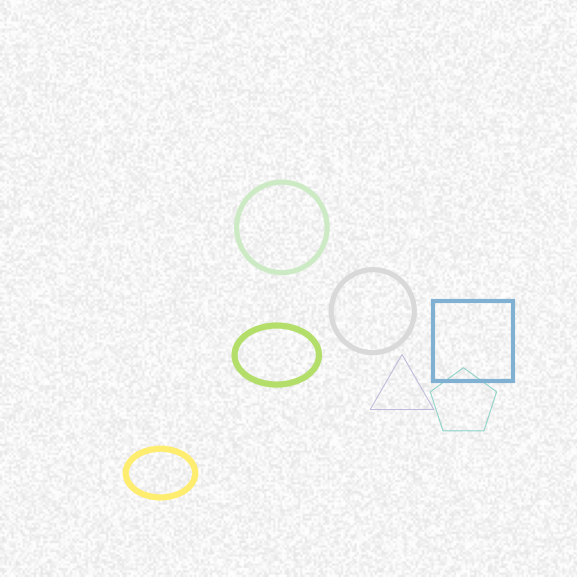[{"shape": "pentagon", "thickness": 0.5, "radius": 0.3, "center": [0.803, 0.302]}, {"shape": "triangle", "thickness": 0.5, "radius": 0.32, "center": [0.696, 0.322]}, {"shape": "square", "thickness": 2, "radius": 0.35, "center": [0.819, 0.408]}, {"shape": "oval", "thickness": 3, "radius": 0.37, "center": [0.479, 0.384]}, {"shape": "circle", "thickness": 2.5, "radius": 0.36, "center": [0.645, 0.46]}, {"shape": "circle", "thickness": 2.5, "radius": 0.39, "center": [0.488, 0.605]}, {"shape": "oval", "thickness": 3, "radius": 0.3, "center": [0.278, 0.18]}]